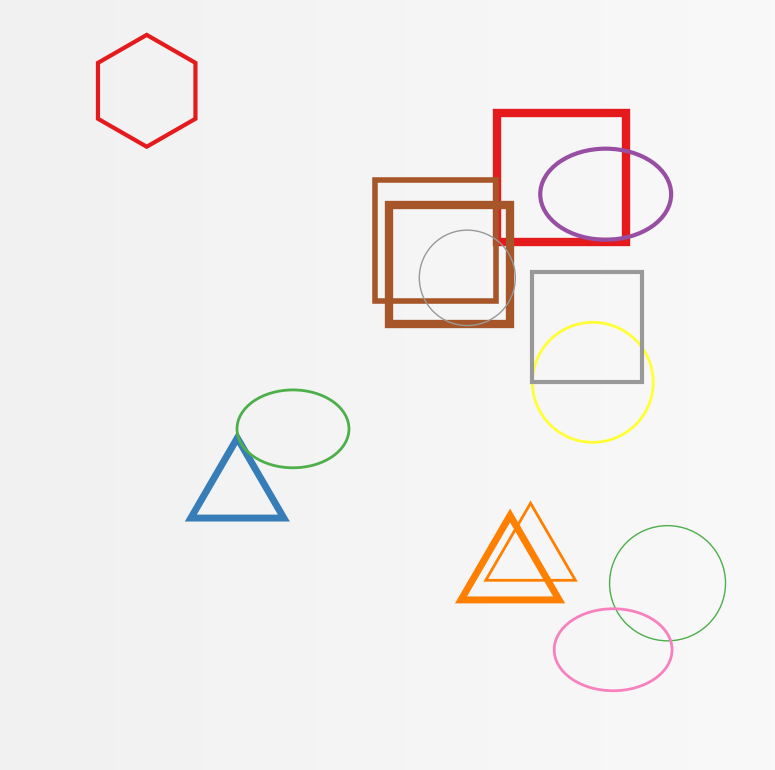[{"shape": "hexagon", "thickness": 1.5, "radius": 0.36, "center": [0.189, 0.882]}, {"shape": "square", "thickness": 3, "radius": 0.42, "center": [0.725, 0.77]}, {"shape": "triangle", "thickness": 2.5, "radius": 0.35, "center": [0.306, 0.362]}, {"shape": "oval", "thickness": 1, "radius": 0.36, "center": [0.378, 0.443]}, {"shape": "circle", "thickness": 0.5, "radius": 0.37, "center": [0.861, 0.243]}, {"shape": "oval", "thickness": 1.5, "radius": 0.42, "center": [0.782, 0.748]}, {"shape": "triangle", "thickness": 2.5, "radius": 0.37, "center": [0.658, 0.257]}, {"shape": "triangle", "thickness": 1, "radius": 0.33, "center": [0.685, 0.28]}, {"shape": "circle", "thickness": 1, "radius": 0.39, "center": [0.765, 0.503]}, {"shape": "square", "thickness": 3, "radius": 0.39, "center": [0.58, 0.657]}, {"shape": "square", "thickness": 2, "radius": 0.39, "center": [0.562, 0.688]}, {"shape": "oval", "thickness": 1, "radius": 0.38, "center": [0.791, 0.156]}, {"shape": "circle", "thickness": 0.5, "radius": 0.31, "center": [0.603, 0.639]}, {"shape": "square", "thickness": 1.5, "radius": 0.35, "center": [0.758, 0.575]}]